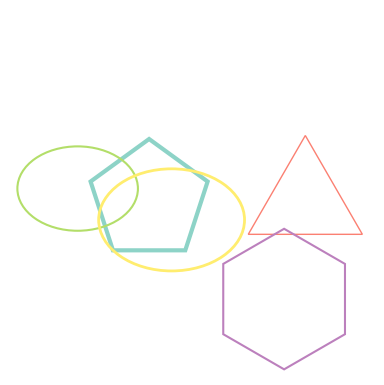[{"shape": "pentagon", "thickness": 3, "radius": 0.8, "center": [0.387, 0.479]}, {"shape": "triangle", "thickness": 1, "radius": 0.86, "center": [0.793, 0.477]}, {"shape": "oval", "thickness": 1.5, "radius": 0.78, "center": [0.202, 0.51]}, {"shape": "hexagon", "thickness": 1.5, "radius": 0.91, "center": [0.738, 0.223]}, {"shape": "oval", "thickness": 2, "radius": 0.95, "center": [0.446, 0.429]}]